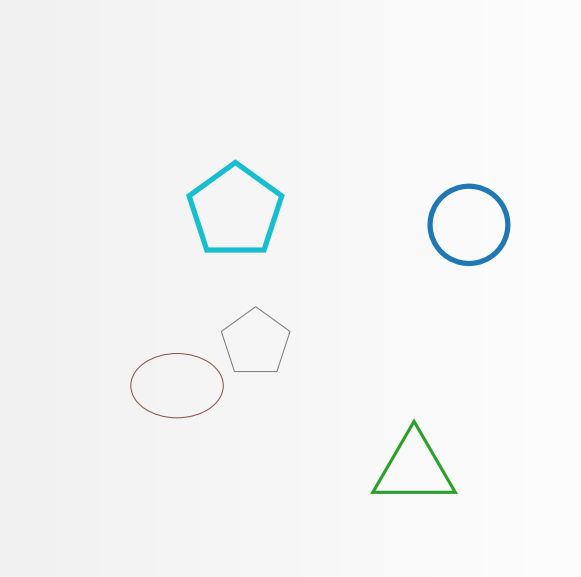[{"shape": "circle", "thickness": 2.5, "radius": 0.33, "center": [0.807, 0.61]}, {"shape": "triangle", "thickness": 1.5, "radius": 0.41, "center": [0.712, 0.188]}, {"shape": "oval", "thickness": 0.5, "radius": 0.4, "center": [0.305, 0.331]}, {"shape": "pentagon", "thickness": 0.5, "radius": 0.31, "center": [0.44, 0.406]}, {"shape": "pentagon", "thickness": 2.5, "radius": 0.42, "center": [0.405, 0.634]}]